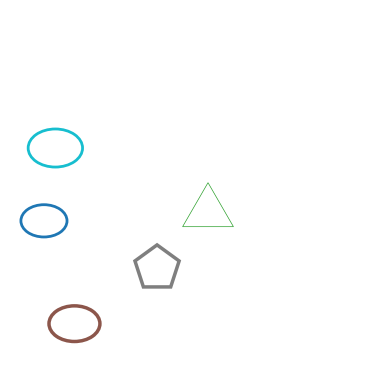[{"shape": "oval", "thickness": 2, "radius": 0.3, "center": [0.114, 0.426]}, {"shape": "triangle", "thickness": 0.5, "radius": 0.38, "center": [0.54, 0.449]}, {"shape": "oval", "thickness": 2.5, "radius": 0.33, "center": [0.193, 0.159]}, {"shape": "pentagon", "thickness": 2.5, "radius": 0.3, "center": [0.408, 0.304]}, {"shape": "oval", "thickness": 2, "radius": 0.35, "center": [0.144, 0.616]}]